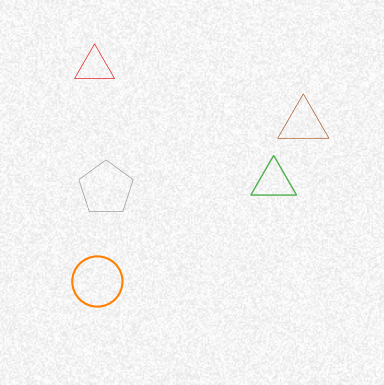[{"shape": "triangle", "thickness": 0.5, "radius": 0.3, "center": [0.246, 0.826]}, {"shape": "triangle", "thickness": 1, "radius": 0.34, "center": [0.711, 0.528]}, {"shape": "circle", "thickness": 1.5, "radius": 0.33, "center": [0.253, 0.269]}, {"shape": "triangle", "thickness": 0.5, "radius": 0.38, "center": [0.788, 0.679]}, {"shape": "pentagon", "thickness": 0.5, "radius": 0.37, "center": [0.275, 0.51]}]